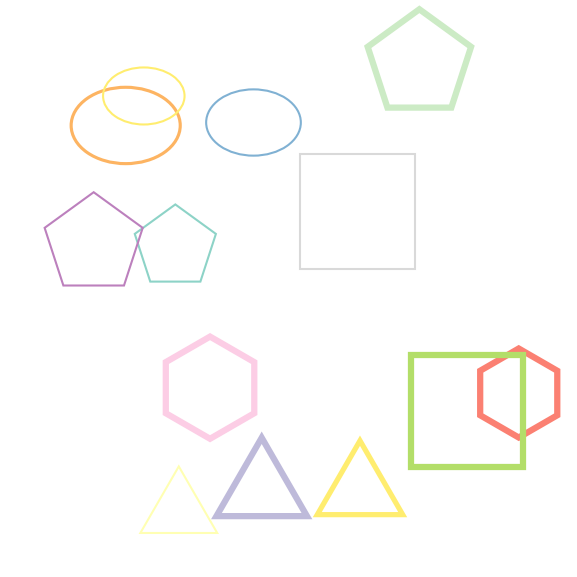[{"shape": "pentagon", "thickness": 1, "radius": 0.37, "center": [0.304, 0.571]}, {"shape": "triangle", "thickness": 1, "radius": 0.38, "center": [0.31, 0.115]}, {"shape": "triangle", "thickness": 3, "radius": 0.45, "center": [0.453, 0.151]}, {"shape": "hexagon", "thickness": 3, "radius": 0.39, "center": [0.898, 0.319]}, {"shape": "oval", "thickness": 1, "radius": 0.41, "center": [0.439, 0.787]}, {"shape": "oval", "thickness": 1.5, "radius": 0.47, "center": [0.218, 0.782]}, {"shape": "square", "thickness": 3, "radius": 0.48, "center": [0.809, 0.287]}, {"shape": "hexagon", "thickness": 3, "radius": 0.44, "center": [0.364, 0.328]}, {"shape": "square", "thickness": 1, "radius": 0.5, "center": [0.619, 0.633]}, {"shape": "pentagon", "thickness": 1, "radius": 0.45, "center": [0.162, 0.577]}, {"shape": "pentagon", "thickness": 3, "radius": 0.47, "center": [0.726, 0.889]}, {"shape": "oval", "thickness": 1, "radius": 0.35, "center": [0.249, 0.833]}, {"shape": "triangle", "thickness": 2.5, "radius": 0.43, "center": [0.623, 0.151]}]